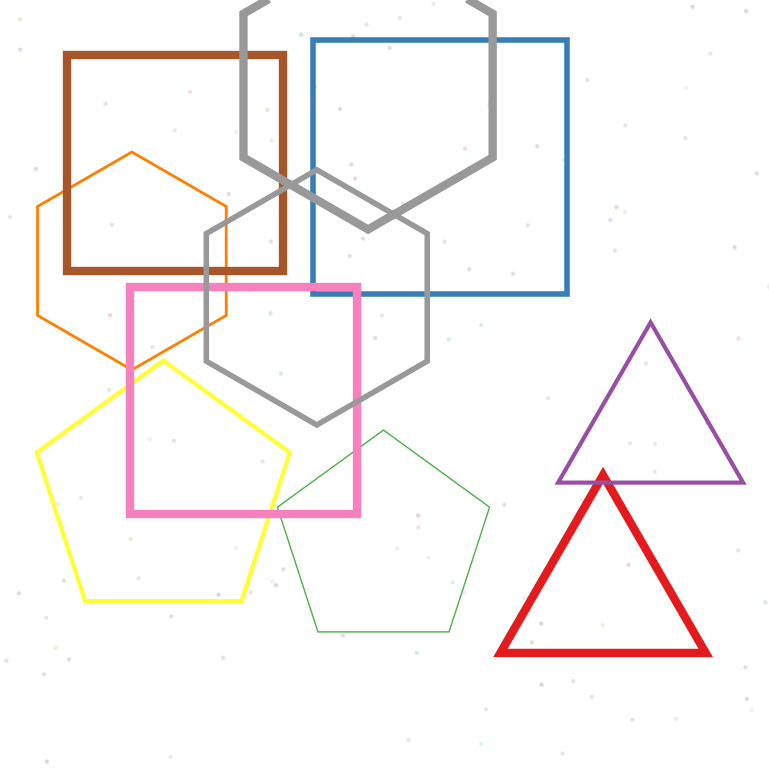[{"shape": "triangle", "thickness": 3, "radius": 0.77, "center": [0.783, 0.229]}, {"shape": "square", "thickness": 2, "radius": 0.82, "center": [0.572, 0.783]}, {"shape": "pentagon", "thickness": 0.5, "radius": 0.72, "center": [0.498, 0.297]}, {"shape": "triangle", "thickness": 1.5, "radius": 0.69, "center": [0.845, 0.443]}, {"shape": "hexagon", "thickness": 1, "radius": 0.71, "center": [0.171, 0.661]}, {"shape": "pentagon", "thickness": 1.5, "radius": 0.86, "center": [0.212, 0.359]}, {"shape": "square", "thickness": 3, "radius": 0.7, "center": [0.228, 0.789]}, {"shape": "square", "thickness": 3, "radius": 0.74, "center": [0.317, 0.48]}, {"shape": "hexagon", "thickness": 3, "radius": 0.93, "center": [0.478, 0.889]}, {"shape": "hexagon", "thickness": 2, "radius": 0.83, "center": [0.411, 0.614]}]